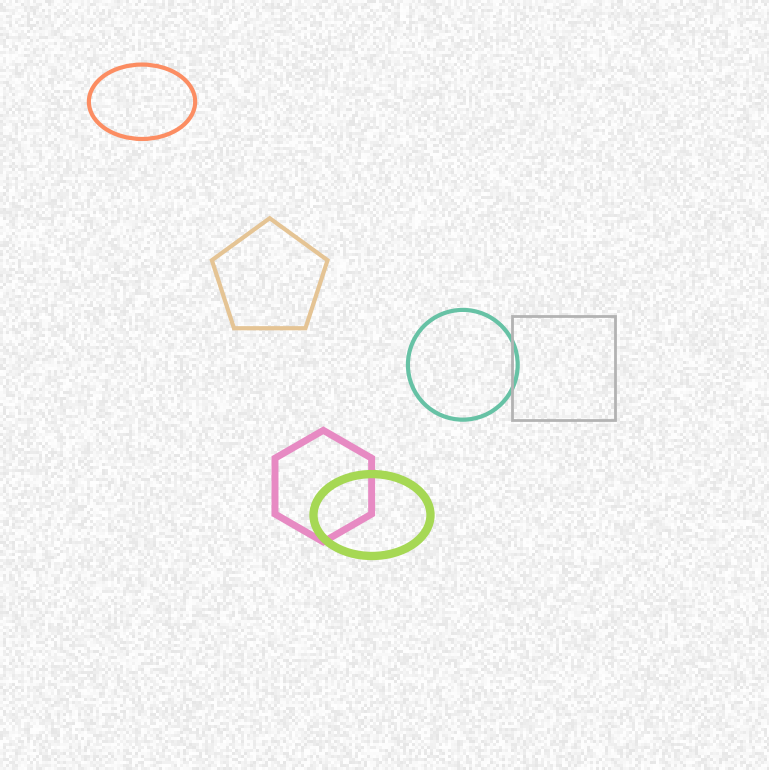[{"shape": "circle", "thickness": 1.5, "radius": 0.36, "center": [0.601, 0.526]}, {"shape": "oval", "thickness": 1.5, "radius": 0.35, "center": [0.184, 0.868]}, {"shape": "hexagon", "thickness": 2.5, "radius": 0.36, "center": [0.42, 0.369]}, {"shape": "oval", "thickness": 3, "radius": 0.38, "center": [0.483, 0.331]}, {"shape": "pentagon", "thickness": 1.5, "radius": 0.39, "center": [0.35, 0.638]}, {"shape": "square", "thickness": 1, "radius": 0.34, "center": [0.732, 0.523]}]